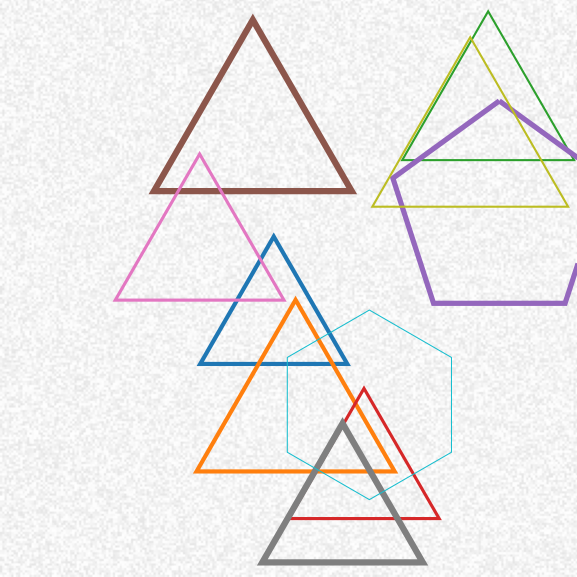[{"shape": "triangle", "thickness": 2, "radius": 0.74, "center": [0.474, 0.442]}, {"shape": "triangle", "thickness": 2, "radius": 0.99, "center": [0.512, 0.282]}, {"shape": "triangle", "thickness": 1, "radius": 0.86, "center": [0.845, 0.808]}, {"shape": "triangle", "thickness": 1.5, "radius": 0.75, "center": [0.63, 0.176]}, {"shape": "pentagon", "thickness": 2.5, "radius": 0.97, "center": [0.865, 0.631]}, {"shape": "triangle", "thickness": 3, "radius": 0.99, "center": [0.438, 0.767]}, {"shape": "triangle", "thickness": 1.5, "radius": 0.84, "center": [0.346, 0.564]}, {"shape": "triangle", "thickness": 3, "radius": 0.8, "center": [0.593, 0.106]}, {"shape": "triangle", "thickness": 1, "radius": 0.98, "center": [0.814, 0.739]}, {"shape": "hexagon", "thickness": 0.5, "radius": 0.82, "center": [0.64, 0.298]}]